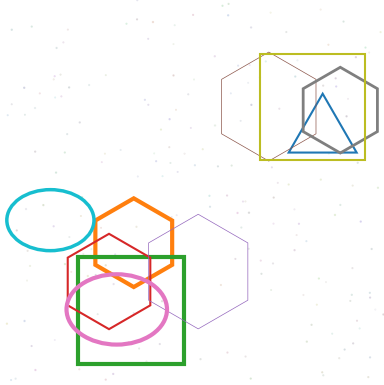[{"shape": "triangle", "thickness": 1.5, "radius": 0.51, "center": [0.838, 0.655]}, {"shape": "hexagon", "thickness": 3, "radius": 0.58, "center": [0.347, 0.37]}, {"shape": "square", "thickness": 3, "radius": 0.69, "center": [0.341, 0.194]}, {"shape": "hexagon", "thickness": 1.5, "radius": 0.62, "center": [0.283, 0.269]}, {"shape": "hexagon", "thickness": 0.5, "radius": 0.74, "center": [0.515, 0.295]}, {"shape": "hexagon", "thickness": 0.5, "radius": 0.71, "center": [0.698, 0.723]}, {"shape": "oval", "thickness": 3, "radius": 0.65, "center": [0.303, 0.196]}, {"shape": "hexagon", "thickness": 2, "radius": 0.56, "center": [0.884, 0.714]}, {"shape": "square", "thickness": 1.5, "radius": 0.68, "center": [0.811, 0.722]}, {"shape": "oval", "thickness": 2.5, "radius": 0.57, "center": [0.131, 0.428]}]